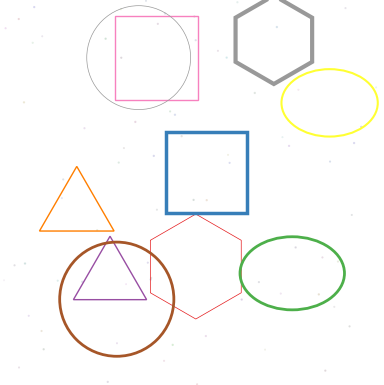[{"shape": "hexagon", "thickness": 0.5, "radius": 0.68, "center": [0.509, 0.308]}, {"shape": "square", "thickness": 2.5, "radius": 0.53, "center": [0.537, 0.552]}, {"shape": "oval", "thickness": 2, "radius": 0.68, "center": [0.759, 0.29]}, {"shape": "triangle", "thickness": 1, "radius": 0.55, "center": [0.286, 0.277]}, {"shape": "triangle", "thickness": 1, "radius": 0.56, "center": [0.199, 0.456]}, {"shape": "oval", "thickness": 1.5, "radius": 0.63, "center": [0.856, 0.733]}, {"shape": "circle", "thickness": 2, "radius": 0.74, "center": [0.303, 0.223]}, {"shape": "square", "thickness": 1, "radius": 0.54, "center": [0.407, 0.849]}, {"shape": "circle", "thickness": 0.5, "radius": 0.67, "center": [0.36, 0.85]}, {"shape": "hexagon", "thickness": 3, "radius": 0.57, "center": [0.711, 0.897]}]